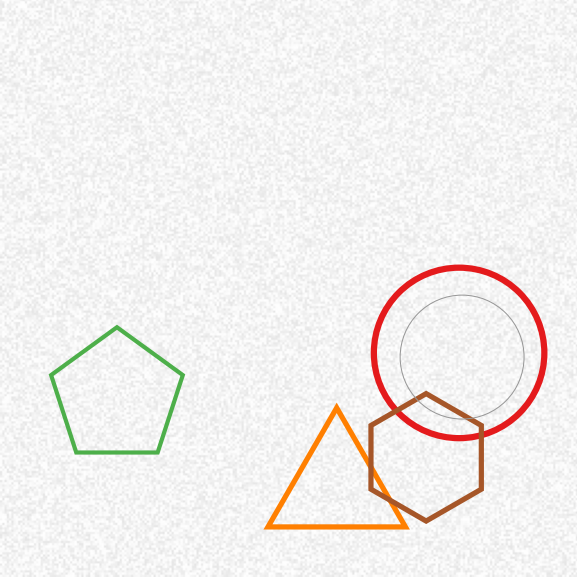[{"shape": "circle", "thickness": 3, "radius": 0.74, "center": [0.795, 0.388]}, {"shape": "pentagon", "thickness": 2, "radius": 0.6, "center": [0.203, 0.313]}, {"shape": "triangle", "thickness": 2.5, "radius": 0.69, "center": [0.583, 0.155]}, {"shape": "hexagon", "thickness": 2.5, "radius": 0.55, "center": [0.738, 0.207]}, {"shape": "circle", "thickness": 0.5, "radius": 0.54, "center": [0.8, 0.381]}]